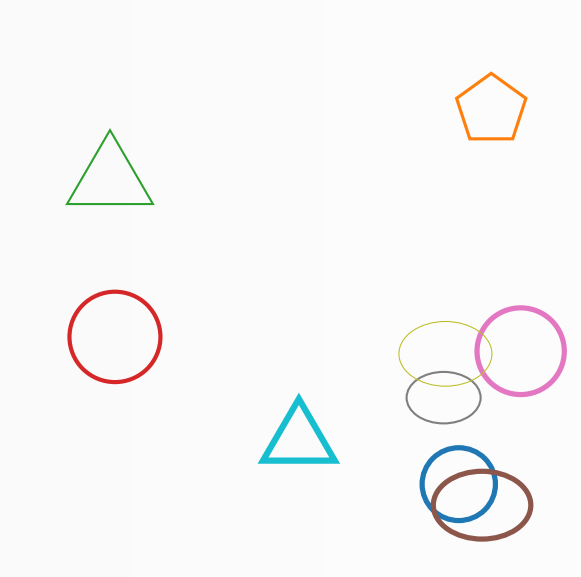[{"shape": "circle", "thickness": 2.5, "radius": 0.32, "center": [0.789, 0.161]}, {"shape": "pentagon", "thickness": 1.5, "radius": 0.31, "center": [0.845, 0.809]}, {"shape": "triangle", "thickness": 1, "radius": 0.43, "center": [0.189, 0.688]}, {"shape": "circle", "thickness": 2, "radius": 0.39, "center": [0.198, 0.416]}, {"shape": "oval", "thickness": 2.5, "radius": 0.42, "center": [0.829, 0.124]}, {"shape": "circle", "thickness": 2.5, "radius": 0.38, "center": [0.896, 0.391]}, {"shape": "oval", "thickness": 1, "radius": 0.32, "center": [0.763, 0.311]}, {"shape": "oval", "thickness": 0.5, "radius": 0.4, "center": [0.766, 0.386]}, {"shape": "triangle", "thickness": 3, "radius": 0.36, "center": [0.514, 0.237]}]